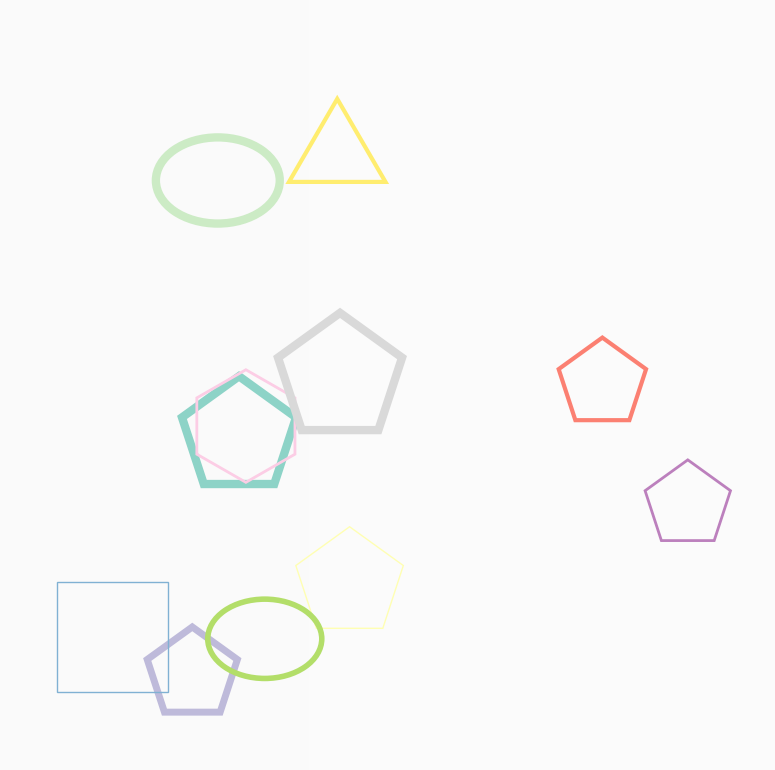[{"shape": "pentagon", "thickness": 3, "radius": 0.39, "center": [0.308, 0.434]}, {"shape": "pentagon", "thickness": 0.5, "radius": 0.36, "center": [0.451, 0.243]}, {"shape": "pentagon", "thickness": 2.5, "radius": 0.31, "center": [0.248, 0.125]}, {"shape": "pentagon", "thickness": 1.5, "radius": 0.3, "center": [0.777, 0.502]}, {"shape": "square", "thickness": 0.5, "radius": 0.36, "center": [0.145, 0.172]}, {"shape": "oval", "thickness": 2, "radius": 0.37, "center": [0.342, 0.17]}, {"shape": "hexagon", "thickness": 1, "radius": 0.37, "center": [0.317, 0.447]}, {"shape": "pentagon", "thickness": 3, "radius": 0.42, "center": [0.439, 0.51]}, {"shape": "pentagon", "thickness": 1, "radius": 0.29, "center": [0.887, 0.345]}, {"shape": "oval", "thickness": 3, "radius": 0.4, "center": [0.281, 0.766]}, {"shape": "triangle", "thickness": 1.5, "radius": 0.36, "center": [0.435, 0.8]}]